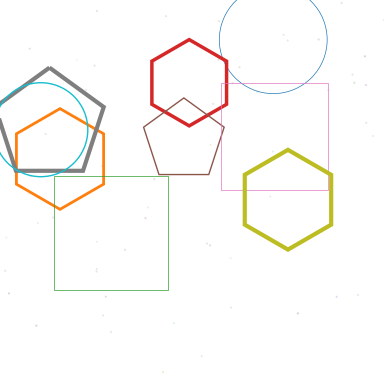[{"shape": "circle", "thickness": 0.5, "radius": 0.7, "center": [0.71, 0.897]}, {"shape": "hexagon", "thickness": 2, "radius": 0.65, "center": [0.156, 0.587]}, {"shape": "square", "thickness": 0.5, "radius": 0.74, "center": [0.288, 0.395]}, {"shape": "hexagon", "thickness": 2.5, "radius": 0.56, "center": [0.492, 0.785]}, {"shape": "pentagon", "thickness": 1, "radius": 0.55, "center": [0.478, 0.636]}, {"shape": "square", "thickness": 0.5, "radius": 0.69, "center": [0.712, 0.646]}, {"shape": "pentagon", "thickness": 3, "radius": 0.74, "center": [0.129, 0.676]}, {"shape": "hexagon", "thickness": 3, "radius": 0.65, "center": [0.748, 0.481]}, {"shape": "circle", "thickness": 1, "radius": 0.61, "center": [0.106, 0.663]}]